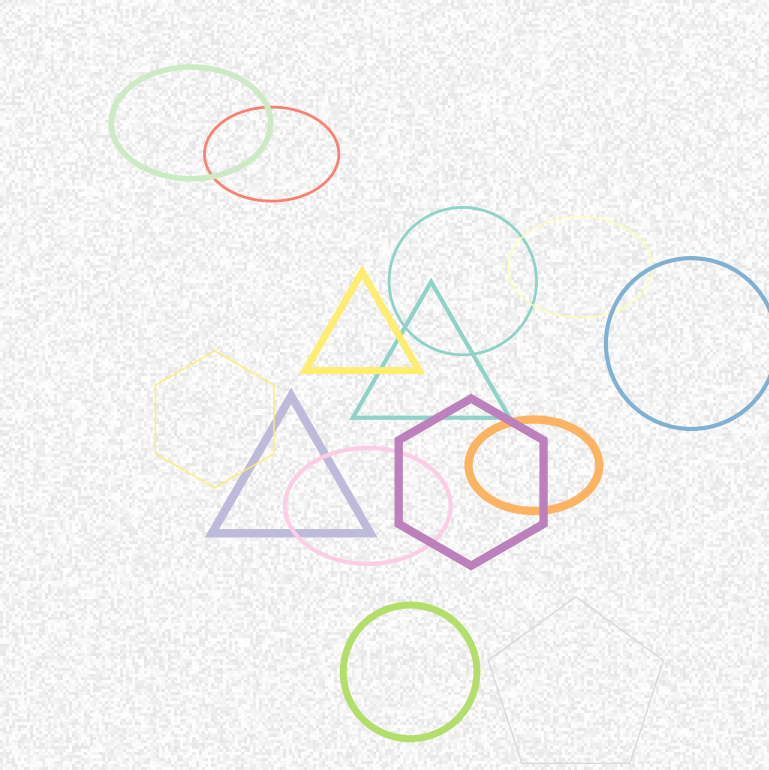[{"shape": "triangle", "thickness": 1.5, "radius": 0.59, "center": [0.56, 0.516]}, {"shape": "circle", "thickness": 1, "radius": 0.48, "center": [0.601, 0.635]}, {"shape": "oval", "thickness": 0.5, "radius": 0.47, "center": [0.754, 0.653]}, {"shape": "triangle", "thickness": 3, "radius": 0.59, "center": [0.378, 0.367]}, {"shape": "oval", "thickness": 1, "radius": 0.44, "center": [0.353, 0.8]}, {"shape": "circle", "thickness": 1.5, "radius": 0.55, "center": [0.898, 0.554]}, {"shape": "oval", "thickness": 3, "radius": 0.42, "center": [0.693, 0.396]}, {"shape": "circle", "thickness": 2.5, "radius": 0.43, "center": [0.533, 0.127]}, {"shape": "oval", "thickness": 1.5, "radius": 0.54, "center": [0.478, 0.343]}, {"shape": "pentagon", "thickness": 0.5, "radius": 0.6, "center": [0.748, 0.105]}, {"shape": "hexagon", "thickness": 3, "radius": 0.54, "center": [0.612, 0.374]}, {"shape": "oval", "thickness": 2, "radius": 0.52, "center": [0.248, 0.84]}, {"shape": "hexagon", "thickness": 0.5, "radius": 0.44, "center": [0.279, 0.455]}, {"shape": "triangle", "thickness": 2.5, "radius": 0.43, "center": [0.47, 0.561]}]